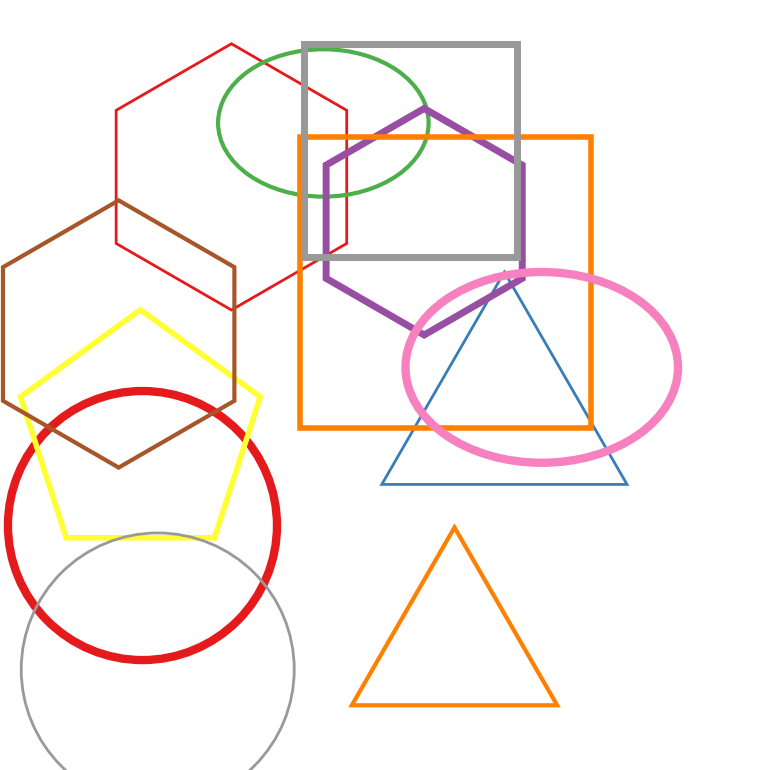[{"shape": "hexagon", "thickness": 1, "radius": 0.86, "center": [0.301, 0.77]}, {"shape": "circle", "thickness": 3, "radius": 0.87, "center": [0.185, 0.317]}, {"shape": "triangle", "thickness": 1, "radius": 0.92, "center": [0.655, 0.463]}, {"shape": "oval", "thickness": 1.5, "radius": 0.68, "center": [0.42, 0.84]}, {"shape": "hexagon", "thickness": 2.5, "radius": 0.74, "center": [0.551, 0.712]}, {"shape": "triangle", "thickness": 1.5, "radius": 0.77, "center": [0.59, 0.161]}, {"shape": "square", "thickness": 2, "radius": 0.94, "center": [0.579, 0.633]}, {"shape": "pentagon", "thickness": 2, "radius": 0.82, "center": [0.182, 0.434]}, {"shape": "hexagon", "thickness": 1.5, "radius": 0.87, "center": [0.154, 0.566]}, {"shape": "oval", "thickness": 3, "radius": 0.88, "center": [0.704, 0.523]}, {"shape": "circle", "thickness": 1, "radius": 0.89, "center": [0.205, 0.131]}, {"shape": "square", "thickness": 2.5, "radius": 0.69, "center": [0.533, 0.804]}]